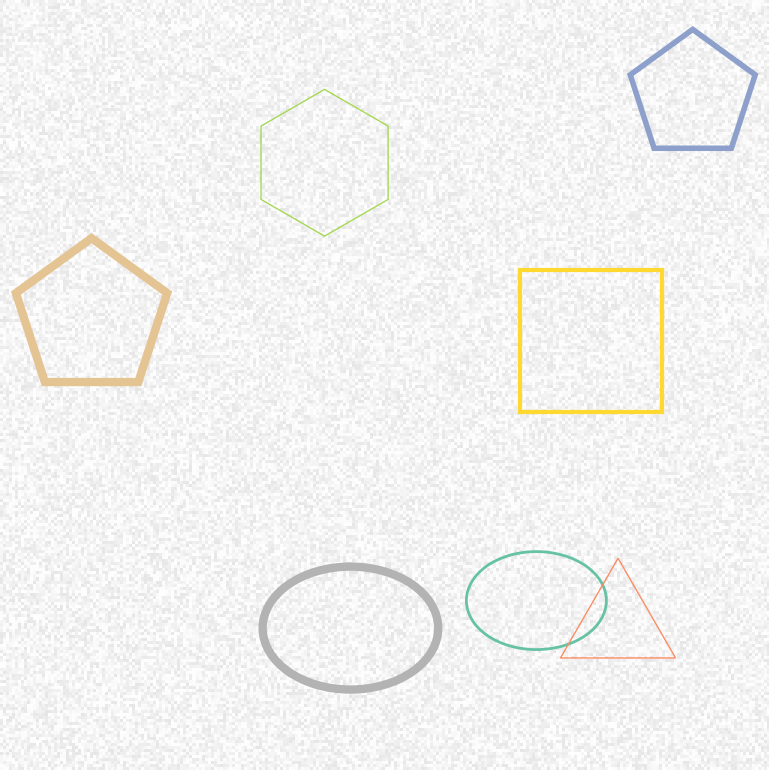[{"shape": "oval", "thickness": 1, "radius": 0.45, "center": [0.697, 0.22]}, {"shape": "triangle", "thickness": 0.5, "radius": 0.43, "center": [0.803, 0.189]}, {"shape": "pentagon", "thickness": 2, "radius": 0.43, "center": [0.9, 0.876]}, {"shape": "hexagon", "thickness": 0.5, "radius": 0.48, "center": [0.422, 0.789]}, {"shape": "square", "thickness": 1.5, "radius": 0.46, "center": [0.768, 0.557]}, {"shape": "pentagon", "thickness": 3, "radius": 0.52, "center": [0.119, 0.587]}, {"shape": "oval", "thickness": 3, "radius": 0.57, "center": [0.455, 0.184]}]